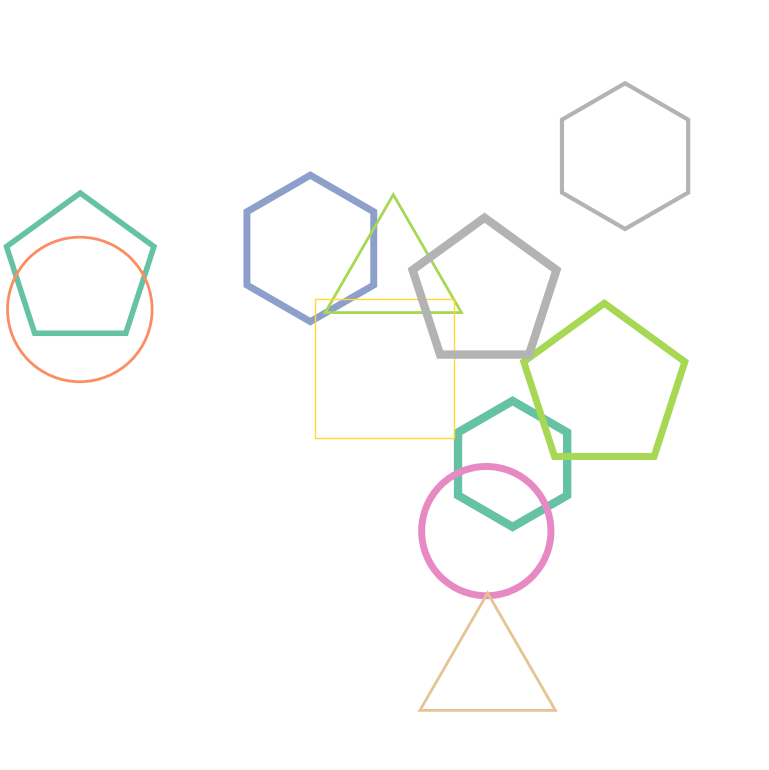[{"shape": "hexagon", "thickness": 3, "radius": 0.41, "center": [0.666, 0.398]}, {"shape": "pentagon", "thickness": 2, "radius": 0.5, "center": [0.104, 0.649]}, {"shape": "circle", "thickness": 1, "radius": 0.47, "center": [0.104, 0.598]}, {"shape": "hexagon", "thickness": 2.5, "radius": 0.48, "center": [0.403, 0.677]}, {"shape": "circle", "thickness": 2.5, "radius": 0.42, "center": [0.632, 0.31]}, {"shape": "triangle", "thickness": 1, "radius": 0.51, "center": [0.511, 0.645]}, {"shape": "pentagon", "thickness": 2.5, "radius": 0.55, "center": [0.785, 0.496]}, {"shape": "square", "thickness": 0.5, "radius": 0.45, "center": [0.499, 0.521]}, {"shape": "triangle", "thickness": 1, "radius": 0.51, "center": [0.633, 0.128]}, {"shape": "pentagon", "thickness": 3, "radius": 0.49, "center": [0.629, 0.619]}, {"shape": "hexagon", "thickness": 1.5, "radius": 0.47, "center": [0.812, 0.797]}]